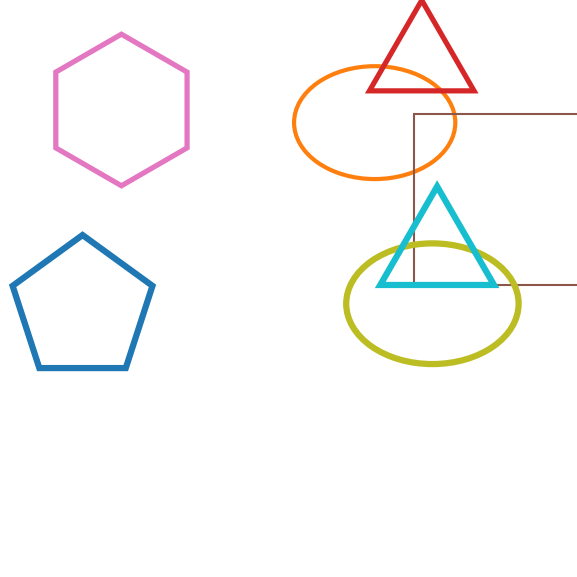[{"shape": "pentagon", "thickness": 3, "radius": 0.64, "center": [0.143, 0.465]}, {"shape": "oval", "thickness": 2, "radius": 0.7, "center": [0.649, 0.787]}, {"shape": "triangle", "thickness": 2.5, "radius": 0.52, "center": [0.73, 0.894]}, {"shape": "square", "thickness": 1, "radius": 0.74, "center": [0.866, 0.653]}, {"shape": "hexagon", "thickness": 2.5, "radius": 0.66, "center": [0.21, 0.809]}, {"shape": "oval", "thickness": 3, "radius": 0.75, "center": [0.749, 0.473]}, {"shape": "triangle", "thickness": 3, "radius": 0.57, "center": [0.757, 0.563]}]